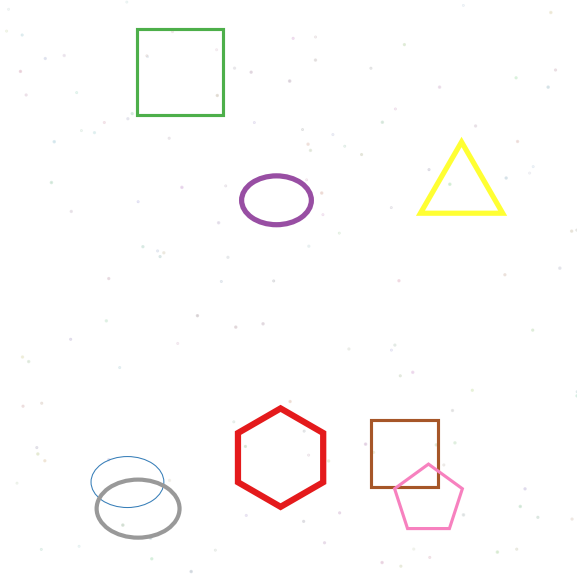[{"shape": "hexagon", "thickness": 3, "radius": 0.43, "center": [0.486, 0.207]}, {"shape": "oval", "thickness": 0.5, "radius": 0.32, "center": [0.221, 0.164]}, {"shape": "square", "thickness": 1.5, "radius": 0.37, "center": [0.311, 0.875]}, {"shape": "oval", "thickness": 2.5, "radius": 0.3, "center": [0.479, 0.652]}, {"shape": "triangle", "thickness": 2.5, "radius": 0.41, "center": [0.799, 0.671]}, {"shape": "square", "thickness": 1.5, "radius": 0.29, "center": [0.7, 0.214]}, {"shape": "pentagon", "thickness": 1.5, "radius": 0.31, "center": [0.742, 0.134]}, {"shape": "oval", "thickness": 2, "radius": 0.36, "center": [0.239, 0.118]}]